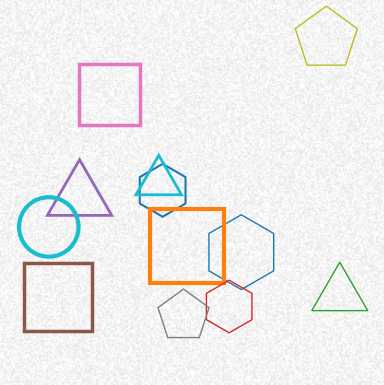[{"shape": "hexagon", "thickness": 1, "radius": 0.49, "center": [0.627, 0.345]}, {"shape": "hexagon", "thickness": 1.5, "radius": 0.34, "center": [0.422, 0.506]}, {"shape": "square", "thickness": 3, "radius": 0.48, "center": [0.486, 0.362]}, {"shape": "triangle", "thickness": 1, "radius": 0.42, "center": [0.882, 0.235]}, {"shape": "hexagon", "thickness": 1, "radius": 0.34, "center": [0.595, 0.204]}, {"shape": "triangle", "thickness": 2, "radius": 0.48, "center": [0.207, 0.489]}, {"shape": "square", "thickness": 2.5, "radius": 0.44, "center": [0.151, 0.228]}, {"shape": "square", "thickness": 2.5, "radius": 0.39, "center": [0.285, 0.755]}, {"shape": "pentagon", "thickness": 1, "radius": 0.35, "center": [0.477, 0.18]}, {"shape": "pentagon", "thickness": 1, "radius": 0.42, "center": [0.848, 0.899]}, {"shape": "circle", "thickness": 3, "radius": 0.39, "center": [0.127, 0.411]}, {"shape": "triangle", "thickness": 2, "radius": 0.34, "center": [0.412, 0.528]}]